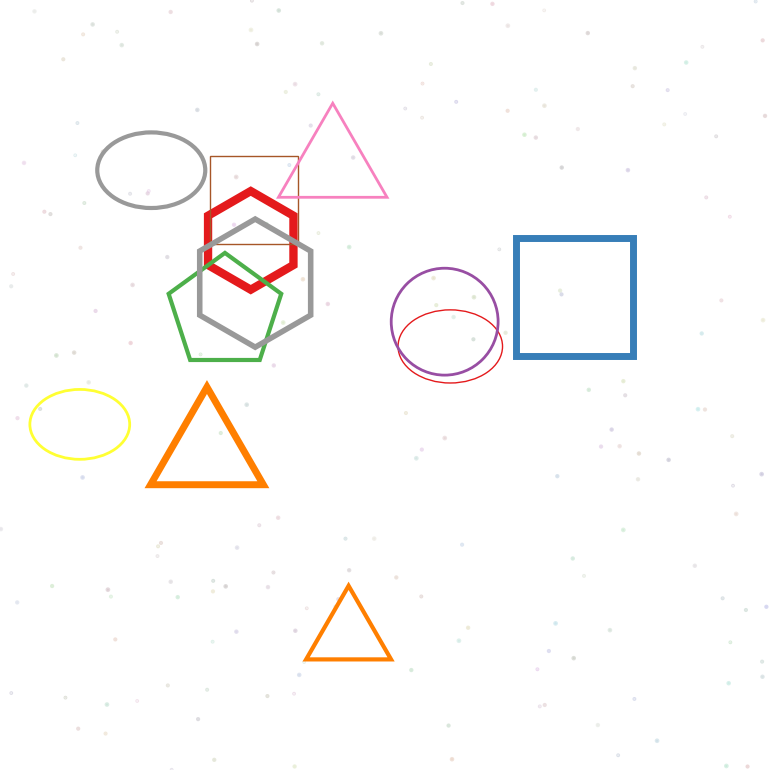[{"shape": "oval", "thickness": 0.5, "radius": 0.34, "center": [0.585, 0.55]}, {"shape": "hexagon", "thickness": 3, "radius": 0.32, "center": [0.326, 0.688]}, {"shape": "square", "thickness": 2.5, "radius": 0.38, "center": [0.746, 0.614]}, {"shape": "pentagon", "thickness": 1.5, "radius": 0.38, "center": [0.292, 0.595]}, {"shape": "circle", "thickness": 1, "radius": 0.35, "center": [0.577, 0.582]}, {"shape": "triangle", "thickness": 2.5, "radius": 0.42, "center": [0.269, 0.413]}, {"shape": "triangle", "thickness": 1.5, "radius": 0.32, "center": [0.453, 0.175]}, {"shape": "oval", "thickness": 1, "radius": 0.32, "center": [0.104, 0.449]}, {"shape": "square", "thickness": 0.5, "radius": 0.29, "center": [0.33, 0.74]}, {"shape": "triangle", "thickness": 1, "radius": 0.41, "center": [0.432, 0.784]}, {"shape": "hexagon", "thickness": 2, "radius": 0.42, "center": [0.331, 0.632]}, {"shape": "oval", "thickness": 1.5, "radius": 0.35, "center": [0.196, 0.779]}]